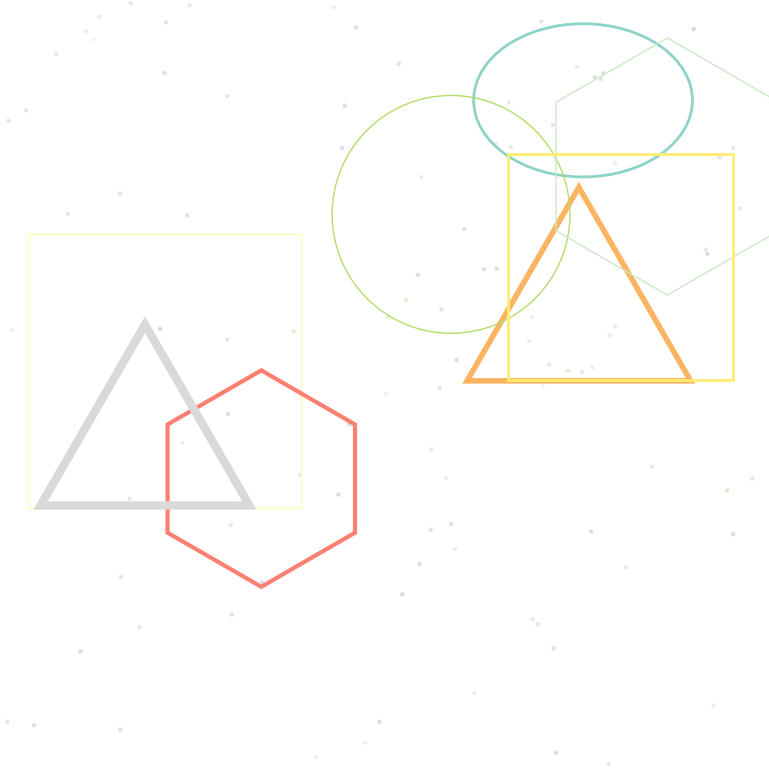[{"shape": "oval", "thickness": 1, "radius": 0.71, "center": [0.757, 0.87]}, {"shape": "square", "thickness": 0.5, "radius": 0.89, "center": [0.214, 0.518]}, {"shape": "hexagon", "thickness": 1.5, "radius": 0.7, "center": [0.339, 0.378]}, {"shape": "triangle", "thickness": 2, "radius": 0.84, "center": [0.752, 0.589]}, {"shape": "circle", "thickness": 0.5, "radius": 0.77, "center": [0.586, 0.722]}, {"shape": "triangle", "thickness": 3, "radius": 0.78, "center": [0.188, 0.422]}, {"shape": "hexagon", "thickness": 0.5, "radius": 0.83, "center": [0.867, 0.784]}, {"shape": "square", "thickness": 1, "radius": 0.73, "center": [0.806, 0.653]}]